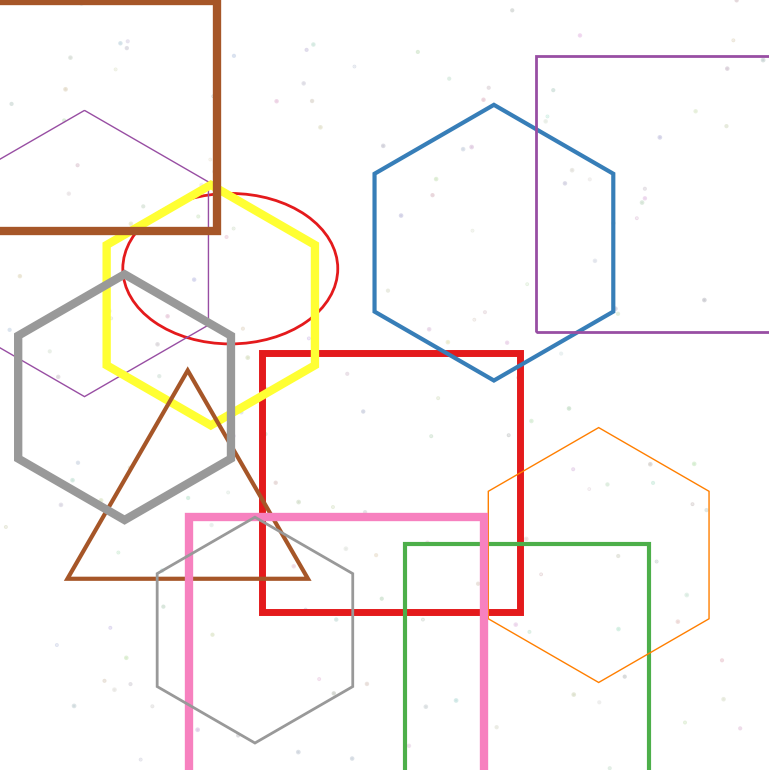[{"shape": "oval", "thickness": 1, "radius": 0.7, "center": [0.299, 0.651]}, {"shape": "square", "thickness": 2.5, "radius": 0.84, "center": [0.507, 0.374]}, {"shape": "hexagon", "thickness": 1.5, "radius": 0.9, "center": [0.641, 0.685]}, {"shape": "square", "thickness": 1.5, "radius": 0.79, "center": [0.684, 0.135]}, {"shape": "hexagon", "thickness": 0.5, "radius": 0.93, "center": [0.11, 0.671]}, {"shape": "square", "thickness": 1, "radius": 0.89, "center": [0.876, 0.748]}, {"shape": "hexagon", "thickness": 0.5, "radius": 0.83, "center": [0.777, 0.279]}, {"shape": "hexagon", "thickness": 3, "radius": 0.78, "center": [0.274, 0.604]}, {"shape": "triangle", "thickness": 1.5, "radius": 0.9, "center": [0.244, 0.339]}, {"shape": "square", "thickness": 3, "radius": 0.75, "center": [0.132, 0.849]}, {"shape": "square", "thickness": 3, "radius": 0.96, "center": [0.436, 0.137]}, {"shape": "hexagon", "thickness": 3, "radius": 0.8, "center": [0.162, 0.484]}, {"shape": "hexagon", "thickness": 1, "radius": 0.73, "center": [0.331, 0.182]}]